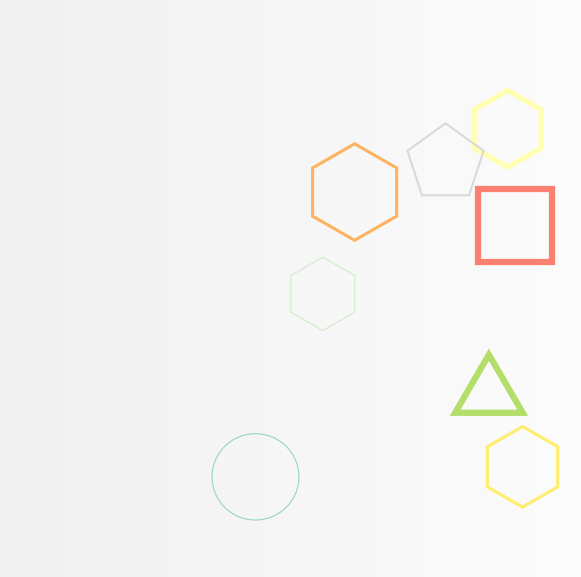[{"shape": "circle", "thickness": 0.5, "radius": 0.37, "center": [0.44, 0.173]}, {"shape": "hexagon", "thickness": 2.5, "radius": 0.33, "center": [0.873, 0.776]}, {"shape": "square", "thickness": 3, "radius": 0.32, "center": [0.886, 0.608]}, {"shape": "hexagon", "thickness": 1.5, "radius": 0.42, "center": [0.61, 0.667]}, {"shape": "triangle", "thickness": 3, "radius": 0.34, "center": [0.841, 0.318]}, {"shape": "pentagon", "thickness": 1, "radius": 0.34, "center": [0.766, 0.717]}, {"shape": "hexagon", "thickness": 0.5, "radius": 0.32, "center": [0.555, 0.49]}, {"shape": "hexagon", "thickness": 1.5, "radius": 0.35, "center": [0.899, 0.191]}]